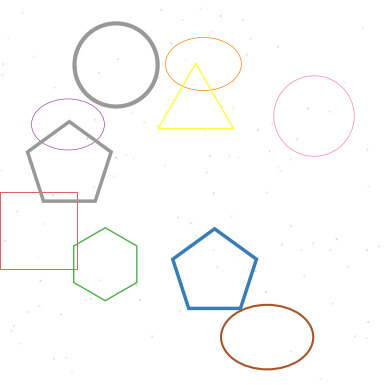[{"shape": "square", "thickness": 0.5, "radius": 0.5, "center": [0.1, 0.401]}, {"shape": "pentagon", "thickness": 2.5, "radius": 0.57, "center": [0.557, 0.291]}, {"shape": "hexagon", "thickness": 1, "radius": 0.47, "center": [0.273, 0.314]}, {"shape": "oval", "thickness": 0.5, "radius": 0.47, "center": [0.176, 0.677]}, {"shape": "oval", "thickness": 0.5, "radius": 0.49, "center": [0.528, 0.834]}, {"shape": "triangle", "thickness": 1, "radius": 0.57, "center": [0.509, 0.722]}, {"shape": "oval", "thickness": 1.5, "radius": 0.6, "center": [0.694, 0.124]}, {"shape": "circle", "thickness": 0.5, "radius": 0.52, "center": [0.816, 0.699]}, {"shape": "circle", "thickness": 3, "radius": 0.54, "center": [0.301, 0.831]}, {"shape": "pentagon", "thickness": 2.5, "radius": 0.57, "center": [0.18, 0.57]}]